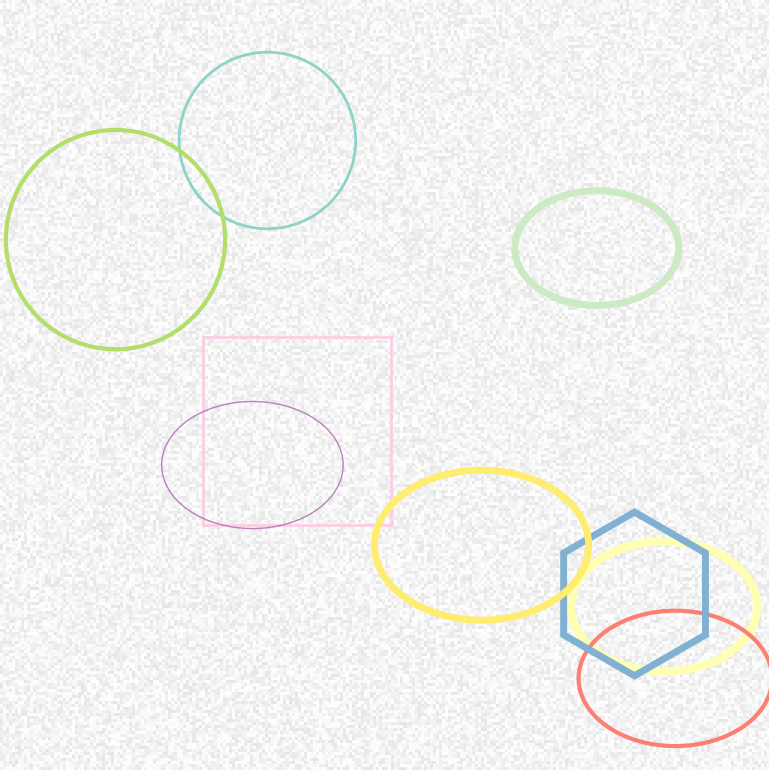[{"shape": "circle", "thickness": 1, "radius": 0.57, "center": [0.347, 0.818]}, {"shape": "oval", "thickness": 3, "radius": 0.6, "center": [0.862, 0.212]}, {"shape": "oval", "thickness": 1.5, "radius": 0.63, "center": [0.877, 0.119]}, {"shape": "hexagon", "thickness": 2.5, "radius": 0.53, "center": [0.824, 0.229]}, {"shape": "circle", "thickness": 1.5, "radius": 0.71, "center": [0.15, 0.689]}, {"shape": "square", "thickness": 1, "radius": 0.61, "center": [0.386, 0.44]}, {"shape": "oval", "thickness": 0.5, "radius": 0.59, "center": [0.328, 0.396]}, {"shape": "oval", "thickness": 2.5, "radius": 0.53, "center": [0.775, 0.678]}, {"shape": "oval", "thickness": 2.5, "radius": 0.7, "center": [0.625, 0.292]}]